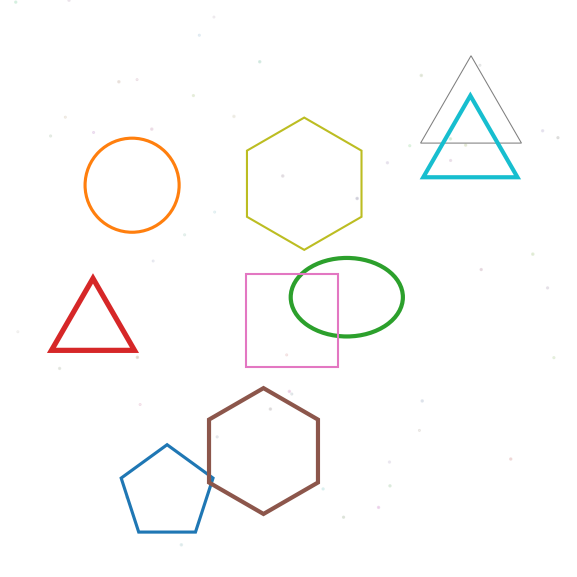[{"shape": "pentagon", "thickness": 1.5, "radius": 0.42, "center": [0.289, 0.145]}, {"shape": "circle", "thickness": 1.5, "radius": 0.41, "center": [0.229, 0.678]}, {"shape": "oval", "thickness": 2, "radius": 0.49, "center": [0.601, 0.484]}, {"shape": "triangle", "thickness": 2.5, "radius": 0.42, "center": [0.161, 0.434]}, {"shape": "hexagon", "thickness": 2, "radius": 0.54, "center": [0.456, 0.218]}, {"shape": "square", "thickness": 1, "radius": 0.4, "center": [0.506, 0.444]}, {"shape": "triangle", "thickness": 0.5, "radius": 0.5, "center": [0.816, 0.802]}, {"shape": "hexagon", "thickness": 1, "radius": 0.57, "center": [0.527, 0.681]}, {"shape": "triangle", "thickness": 2, "radius": 0.47, "center": [0.814, 0.739]}]